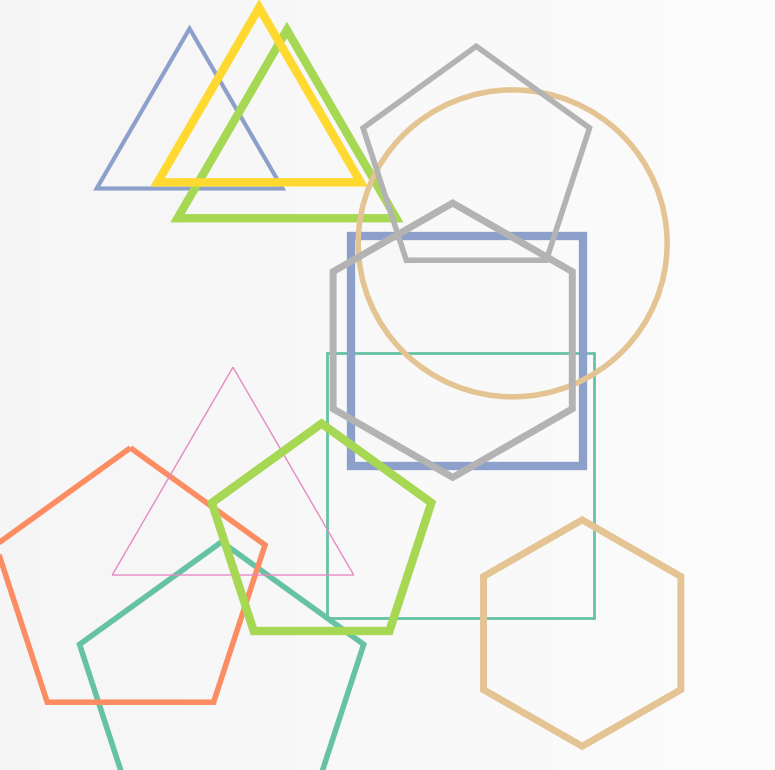[{"shape": "square", "thickness": 1, "radius": 0.86, "center": [0.594, 0.369]}, {"shape": "pentagon", "thickness": 2, "radius": 0.96, "center": [0.286, 0.104]}, {"shape": "pentagon", "thickness": 2, "radius": 0.91, "center": [0.168, 0.236]}, {"shape": "triangle", "thickness": 1.5, "radius": 0.69, "center": [0.245, 0.824]}, {"shape": "square", "thickness": 3, "radius": 0.75, "center": [0.602, 0.544]}, {"shape": "triangle", "thickness": 0.5, "radius": 0.9, "center": [0.301, 0.343]}, {"shape": "triangle", "thickness": 3, "radius": 0.81, "center": [0.37, 0.798]}, {"shape": "pentagon", "thickness": 3, "radius": 0.74, "center": [0.415, 0.301]}, {"shape": "triangle", "thickness": 3, "radius": 0.76, "center": [0.334, 0.839]}, {"shape": "hexagon", "thickness": 2.5, "radius": 0.74, "center": [0.751, 0.178]}, {"shape": "circle", "thickness": 2, "radius": 1.0, "center": [0.661, 0.684]}, {"shape": "pentagon", "thickness": 2, "radius": 0.77, "center": [0.615, 0.786]}, {"shape": "hexagon", "thickness": 2.5, "radius": 0.89, "center": [0.584, 0.558]}]